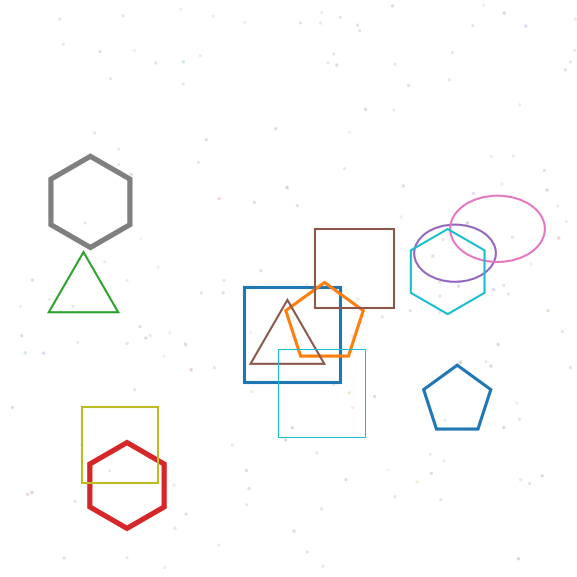[{"shape": "square", "thickness": 1.5, "radius": 0.41, "center": [0.506, 0.42]}, {"shape": "pentagon", "thickness": 1.5, "radius": 0.31, "center": [0.792, 0.306]}, {"shape": "pentagon", "thickness": 1.5, "radius": 0.35, "center": [0.562, 0.44]}, {"shape": "triangle", "thickness": 1, "radius": 0.35, "center": [0.145, 0.493]}, {"shape": "hexagon", "thickness": 2.5, "radius": 0.37, "center": [0.22, 0.158]}, {"shape": "oval", "thickness": 1, "radius": 0.35, "center": [0.788, 0.561]}, {"shape": "square", "thickness": 1, "radius": 0.34, "center": [0.614, 0.534]}, {"shape": "triangle", "thickness": 1, "radius": 0.37, "center": [0.498, 0.406]}, {"shape": "oval", "thickness": 1, "radius": 0.41, "center": [0.862, 0.603]}, {"shape": "hexagon", "thickness": 2.5, "radius": 0.39, "center": [0.157, 0.65]}, {"shape": "square", "thickness": 1, "radius": 0.33, "center": [0.208, 0.229]}, {"shape": "hexagon", "thickness": 1, "radius": 0.37, "center": [0.775, 0.529]}, {"shape": "square", "thickness": 0.5, "radius": 0.38, "center": [0.557, 0.319]}]